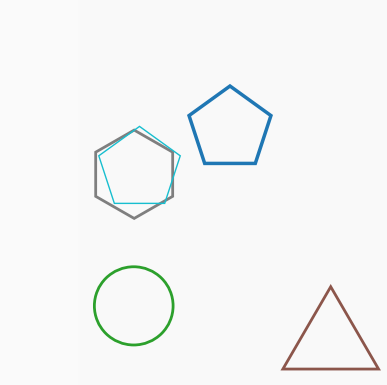[{"shape": "pentagon", "thickness": 2.5, "radius": 0.56, "center": [0.594, 0.665]}, {"shape": "circle", "thickness": 2, "radius": 0.51, "center": [0.345, 0.206]}, {"shape": "triangle", "thickness": 2, "radius": 0.71, "center": [0.853, 0.113]}, {"shape": "hexagon", "thickness": 2, "radius": 0.57, "center": [0.346, 0.547]}, {"shape": "pentagon", "thickness": 1, "radius": 0.55, "center": [0.36, 0.561]}]